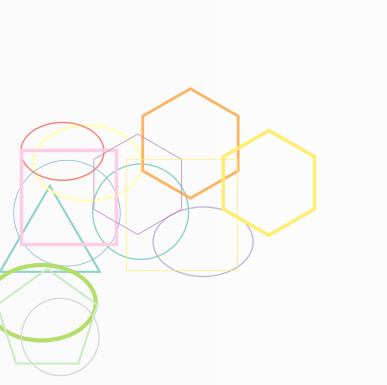[{"shape": "circle", "thickness": 1, "radius": 0.62, "center": [0.363, 0.45]}, {"shape": "triangle", "thickness": 1.5, "radius": 0.74, "center": [0.129, 0.368]}, {"shape": "oval", "thickness": 1.5, "radius": 0.7, "center": [0.226, 0.577]}, {"shape": "oval", "thickness": 1, "radius": 0.65, "center": [0.524, 0.372]}, {"shape": "oval", "thickness": 1, "radius": 0.54, "center": [0.161, 0.607]}, {"shape": "circle", "thickness": 0.5, "radius": 0.69, "center": [0.173, 0.446]}, {"shape": "hexagon", "thickness": 2, "radius": 0.71, "center": [0.491, 0.627]}, {"shape": "oval", "thickness": 3, "radius": 0.7, "center": [0.107, 0.214]}, {"shape": "square", "thickness": 2.5, "radius": 0.61, "center": [0.177, 0.488]}, {"shape": "circle", "thickness": 1, "radius": 0.5, "center": [0.156, 0.125]}, {"shape": "hexagon", "thickness": 0.5, "radius": 0.65, "center": [0.355, 0.521]}, {"shape": "pentagon", "thickness": 1.5, "radius": 0.68, "center": [0.122, 0.166]}, {"shape": "square", "thickness": 0.5, "radius": 0.72, "center": [0.468, 0.443]}, {"shape": "hexagon", "thickness": 2.5, "radius": 0.68, "center": [0.694, 0.525]}]